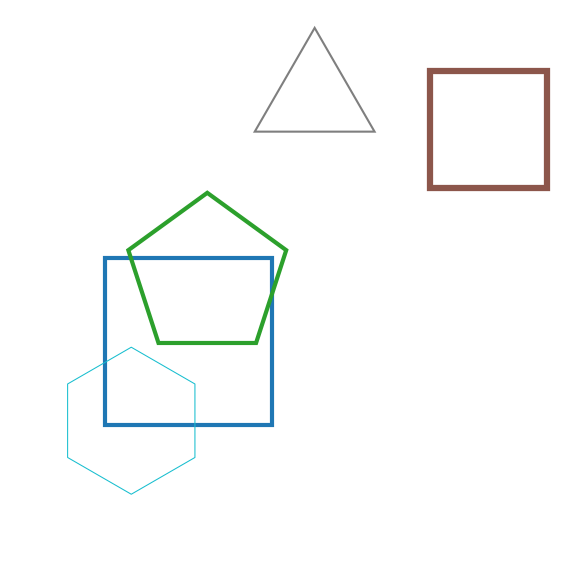[{"shape": "square", "thickness": 2, "radius": 0.72, "center": [0.326, 0.408]}, {"shape": "pentagon", "thickness": 2, "radius": 0.72, "center": [0.359, 0.521]}, {"shape": "square", "thickness": 3, "radius": 0.51, "center": [0.845, 0.776]}, {"shape": "triangle", "thickness": 1, "radius": 0.6, "center": [0.545, 0.831]}, {"shape": "hexagon", "thickness": 0.5, "radius": 0.64, "center": [0.227, 0.271]}]